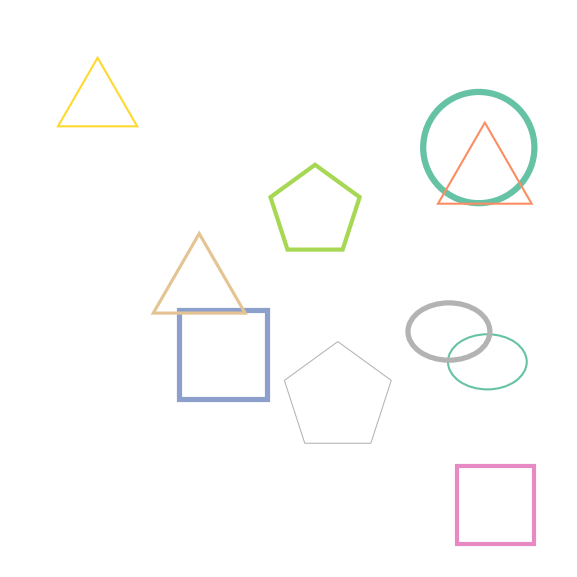[{"shape": "oval", "thickness": 1, "radius": 0.34, "center": [0.844, 0.373]}, {"shape": "circle", "thickness": 3, "radius": 0.48, "center": [0.829, 0.744]}, {"shape": "triangle", "thickness": 1, "radius": 0.47, "center": [0.84, 0.693]}, {"shape": "square", "thickness": 2.5, "radius": 0.38, "center": [0.386, 0.385]}, {"shape": "square", "thickness": 2, "radius": 0.33, "center": [0.858, 0.125]}, {"shape": "pentagon", "thickness": 2, "radius": 0.41, "center": [0.546, 0.633]}, {"shape": "triangle", "thickness": 1, "radius": 0.4, "center": [0.169, 0.82]}, {"shape": "triangle", "thickness": 1.5, "radius": 0.46, "center": [0.345, 0.503]}, {"shape": "oval", "thickness": 2.5, "radius": 0.35, "center": [0.777, 0.425]}, {"shape": "pentagon", "thickness": 0.5, "radius": 0.49, "center": [0.585, 0.31]}]